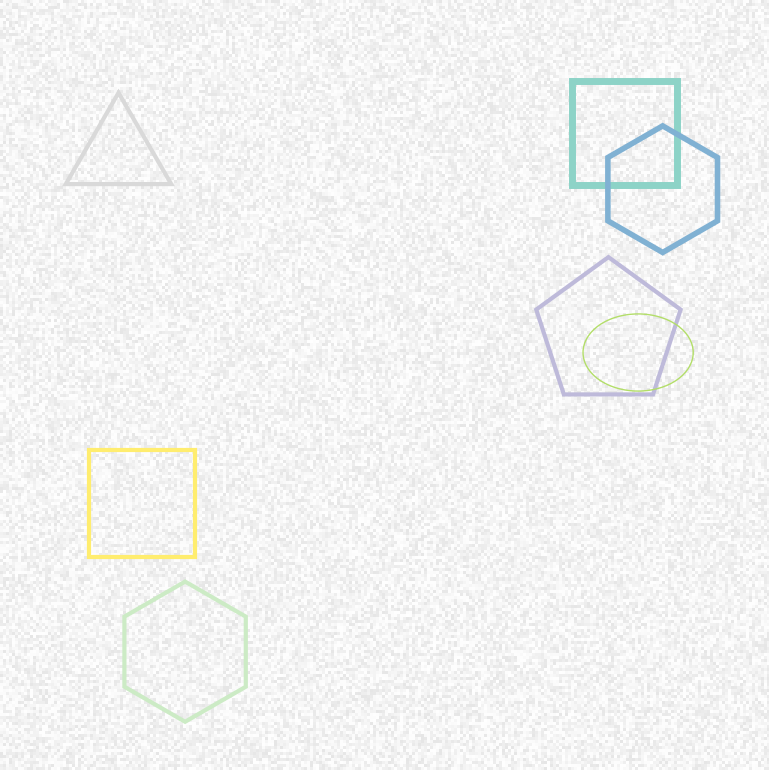[{"shape": "square", "thickness": 2.5, "radius": 0.34, "center": [0.811, 0.827]}, {"shape": "pentagon", "thickness": 1.5, "radius": 0.49, "center": [0.79, 0.568]}, {"shape": "hexagon", "thickness": 2, "radius": 0.41, "center": [0.861, 0.754]}, {"shape": "oval", "thickness": 0.5, "radius": 0.36, "center": [0.829, 0.542]}, {"shape": "triangle", "thickness": 1.5, "radius": 0.4, "center": [0.154, 0.8]}, {"shape": "hexagon", "thickness": 1.5, "radius": 0.46, "center": [0.24, 0.154]}, {"shape": "square", "thickness": 1.5, "radius": 0.35, "center": [0.184, 0.346]}]